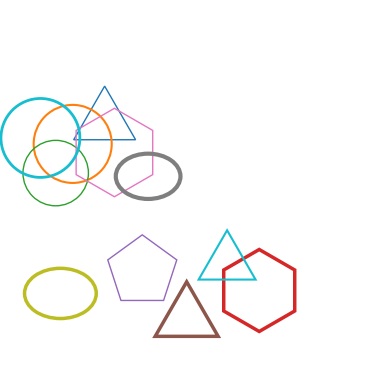[{"shape": "triangle", "thickness": 1, "radius": 0.46, "center": [0.272, 0.683]}, {"shape": "circle", "thickness": 1.5, "radius": 0.51, "center": [0.189, 0.626]}, {"shape": "circle", "thickness": 1, "radius": 0.42, "center": [0.145, 0.55]}, {"shape": "hexagon", "thickness": 2.5, "radius": 0.53, "center": [0.673, 0.246]}, {"shape": "pentagon", "thickness": 1, "radius": 0.47, "center": [0.37, 0.296]}, {"shape": "triangle", "thickness": 2.5, "radius": 0.47, "center": [0.485, 0.174]}, {"shape": "hexagon", "thickness": 1, "radius": 0.57, "center": [0.297, 0.604]}, {"shape": "oval", "thickness": 3, "radius": 0.42, "center": [0.385, 0.542]}, {"shape": "oval", "thickness": 2.5, "radius": 0.47, "center": [0.157, 0.238]}, {"shape": "triangle", "thickness": 1.5, "radius": 0.43, "center": [0.59, 0.317]}, {"shape": "circle", "thickness": 2, "radius": 0.51, "center": [0.105, 0.642]}]